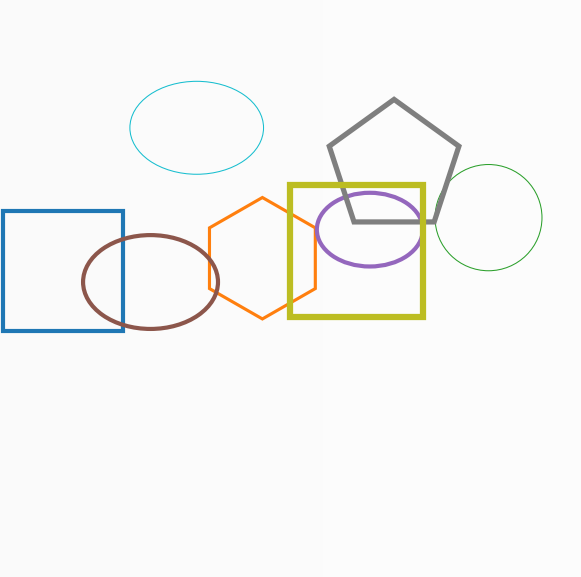[{"shape": "square", "thickness": 2, "radius": 0.52, "center": [0.109, 0.53]}, {"shape": "hexagon", "thickness": 1.5, "radius": 0.53, "center": [0.451, 0.552]}, {"shape": "circle", "thickness": 0.5, "radius": 0.46, "center": [0.84, 0.622]}, {"shape": "oval", "thickness": 2, "radius": 0.46, "center": [0.636, 0.601]}, {"shape": "oval", "thickness": 2, "radius": 0.58, "center": [0.259, 0.511]}, {"shape": "pentagon", "thickness": 2.5, "radius": 0.59, "center": [0.678, 0.71]}, {"shape": "square", "thickness": 3, "radius": 0.57, "center": [0.614, 0.565]}, {"shape": "oval", "thickness": 0.5, "radius": 0.57, "center": [0.338, 0.778]}]